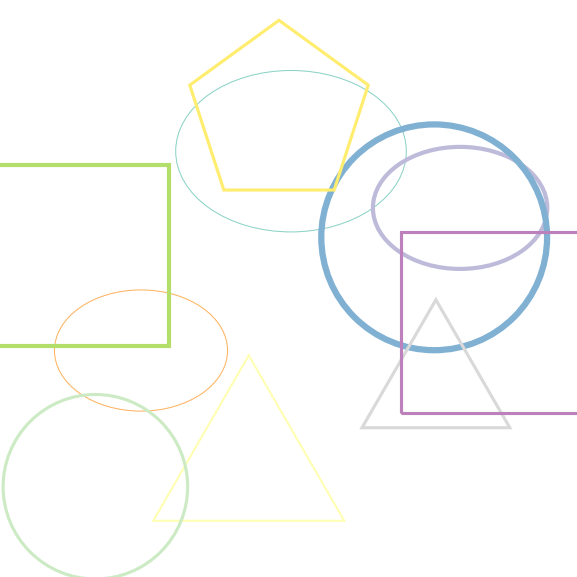[{"shape": "oval", "thickness": 0.5, "radius": 1.0, "center": [0.504, 0.737]}, {"shape": "triangle", "thickness": 1, "radius": 0.95, "center": [0.431, 0.193]}, {"shape": "oval", "thickness": 2, "radius": 0.75, "center": [0.797, 0.639]}, {"shape": "circle", "thickness": 3, "radius": 0.98, "center": [0.752, 0.588]}, {"shape": "oval", "thickness": 0.5, "radius": 0.75, "center": [0.244, 0.392]}, {"shape": "square", "thickness": 2, "radius": 0.78, "center": [0.136, 0.556]}, {"shape": "triangle", "thickness": 1.5, "radius": 0.74, "center": [0.755, 0.332]}, {"shape": "square", "thickness": 1.5, "radius": 0.79, "center": [0.851, 0.441]}, {"shape": "circle", "thickness": 1.5, "radius": 0.8, "center": [0.165, 0.156]}, {"shape": "pentagon", "thickness": 1.5, "radius": 0.81, "center": [0.483, 0.802]}]